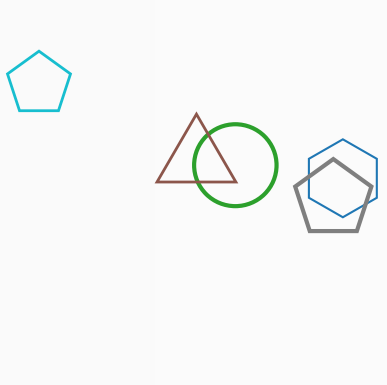[{"shape": "hexagon", "thickness": 1.5, "radius": 0.51, "center": [0.885, 0.537]}, {"shape": "circle", "thickness": 3, "radius": 0.53, "center": [0.607, 0.571]}, {"shape": "triangle", "thickness": 2, "radius": 0.59, "center": [0.507, 0.586]}, {"shape": "pentagon", "thickness": 3, "radius": 0.52, "center": [0.86, 0.483]}, {"shape": "pentagon", "thickness": 2, "radius": 0.43, "center": [0.101, 0.782]}]